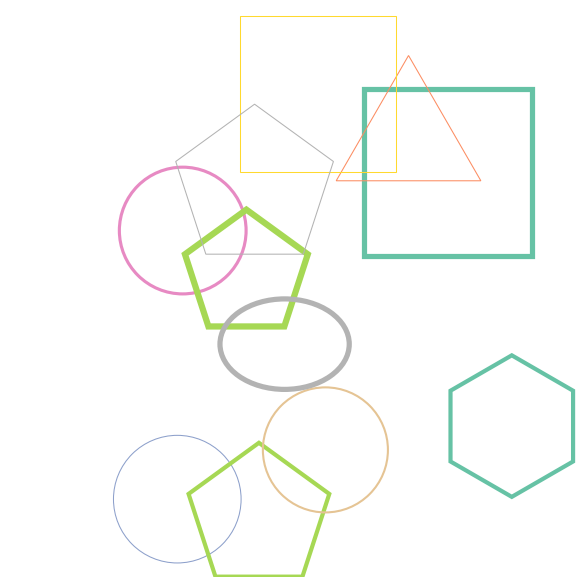[{"shape": "hexagon", "thickness": 2, "radius": 0.61, "center": [0.886, 0.261]}, {"shape": "square", "thickness": 2.5, "radius": 0.72, "center": [0.776, 0.7]}, {"shape": "triangle", "thickness": 0.5, "radius": 0.72, "center": [0.707, 0.758]}, {"shape": "circle", "thickness": 0.5, "radius": 0.55, "center": [0.307, 0.135]}, {"shape": "circle", "thickness": 1.5, "radius": 0.55, "center": [0.316, 0.6]}, {"shape": "pentagon", "thickness": 2, "radius": 0.64, "center": [0.448, 0.104]}, {"shape": "pentagon", "thickness": 3, "radius": 0.56, "center": [0.427, 0.524]}, {"shape": "square", "thickness": 0.5, "radius": 0.68, "center": [0.551, 0.837]}, {"shape": "circle", "thickness": 1, "radius": 0.54, "center": [0.563, 0.22]}, {"shape": "oval", "thickness": 2.5, "radius": 0.56, "center": [0.493, 0.403]}, {"shape": "pentagon", "thickness": 0.5, "radius": 0.72, "center": [0.441, 0.675]}]